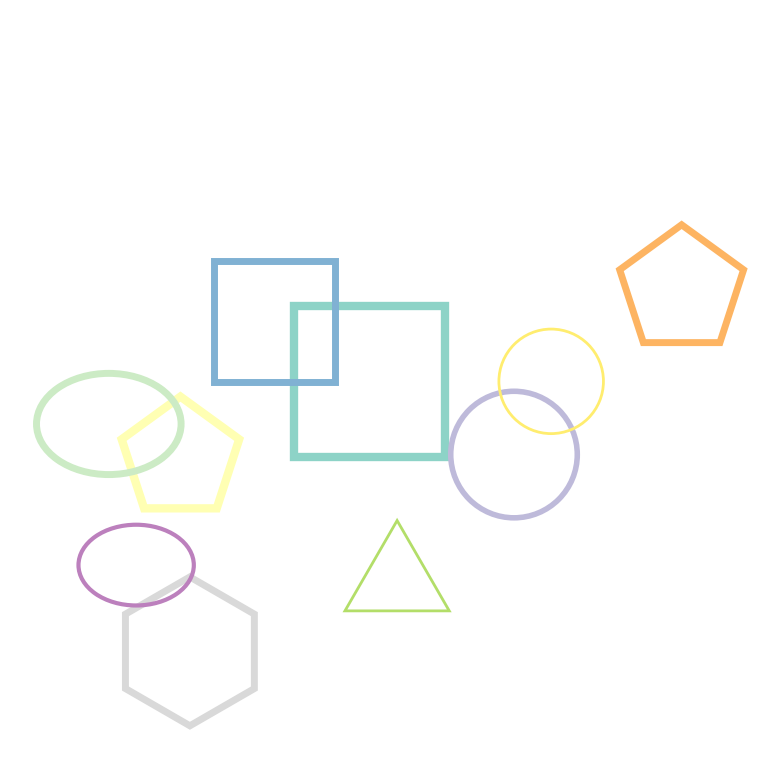[{"shape": "square", "thickness": 3, "radius": 0.49, "center": [0.48, 0.505]}, {"shape": "pentagon", "thickness": 3, "radius": 0.4, "center": [0.234, 0.405]}, {"shape": "circle", "thickness": 2, "radius": 0.41, "center": [0.668, 0.41]}, {"shape": "square", "thickness": 2.5, "radius": 0.39, "center": [0.356, 0.582]}, {"shape": "pentagon", "thickness": 2.5, "radius": 0.42, "center": [0.885, 0.623]}, {"shape": "triangle", "thickness": 1, "radius": 0.39, "center": [0.516, 0.246]}, {"shape": "hexagon", "thickness": 2.5, "radius": 0.48, "center": [0.247, 0.154]}, {"shape": "oval", "thickness": 1.5, "radius": 0.37, "center": [0.177, 0.266]}, {"shape": "oval", "thickness": 2.5, "radius": 0.47, "center": [0.141, 0.449]}, {"shape": "circle", "thickness": 1, "radius": 0.34, "center": [0.716, 0.505]}]